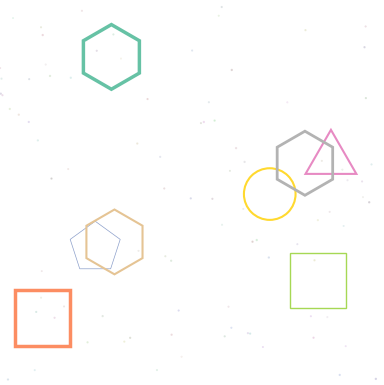[{"shape": "hexagon", "thickness": 2.5, "radius": 0.42, "center": [0.289, 0.852]}, {"shape": "square", "thickness": 2.5, "radius": 0.36, "center": [0.11, 0.174]}, {"shape": "pentagon", "thickness": 0.5, "radius": 0.34, "center": [0.247, 0.357]}, {"shape": "triangle", "thickness": 1.5, "radius": 0.38, "center": [0.86, 0.586]}, {"shape": "square", "thickness": 1, "radius": 0.36, "center": [0.826, 0.271]}, {"shape": "circle", "thickness": 1.5, "radius": 0.34, "center": [0.701, 0.496]}, {"shape": "hexagon", "thickness": 1.5, "radius": 0.42, "center": [0.297, 0.372]}, {"shape": "hexagon", "thickness": 2, "radius": 0.42, "center": [0.792, 0.576]}]